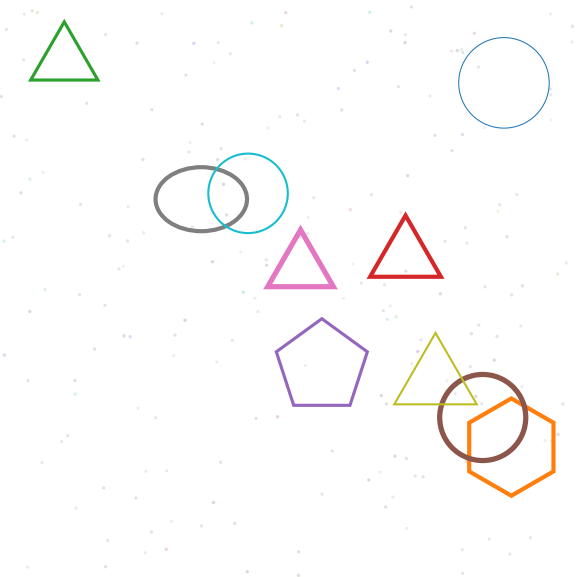[{"shape": "circle", "thickness": 0.5, "radius": 0.39, "center": [0.873, 0.856]}, {"shape": "hexagon", "thickness": 2, "radius": 0.42, "center": [0.885, 0.225]}, {"shape": "triangle", "thickness": 1.5, "radius": 0.34, "center": [0.111, 0.894]}, {"shape": "triangle", "thickness": 2, "radius": 0.35, "center": [0.702, 0.555]}, {"shape": "pentagon", "thickness": 1.5, "radius": 0.41, "center": [0.557, 0.364]}, {"shape": "circle", "thickness": 2.5, "radius": 0.37, "center": [0.836, 0.276]}, {"shape": "triangle", "thickness": 2.5, "radius": 0.33, "center": [0.52, 0.536]}, {"shape": "oval", "thickness": 2, "radius": 0.4, "center": [0.349, 0.654]}, {"shape": "triangle", "thickness": 1, "radius": 0.41, "center": [0.754, 0.34]}, {"shape": "circle", "thickness": 1, "radius": 0.34, "center": [0.43, 0.664]}]